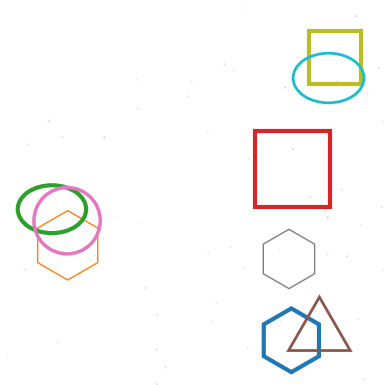[{"shape": "hexagon", "thickness": 3, "radius": 0.41, "center": [0.757, 0.116]}, {"shape": "hexagon", "thickness": 1, "radius": 0.45, "center": [0.176, 0.363]}, {"shape": "oval", "thickness": 3, "radius": 0.44, "center": [0.135, 0.457]}, {"shape": "square", "thickness": 3, "radius": 0.49, "center": [0.76, 0.562]}, {"shape": "triangle", "thickness": 2, "radius": 0.46, "center": [0.83, 0.136]}, {"shape": "circle", "thickness": 2.5, "radius": 0.43, "center": [0.174, 0.427]}, {"shape": "hexagon", "thickness": 1, "radius": 0.38, "center": [0.751, 0.327]}, {"shape": "square", "thickness": 3, "radius": 0.34, "center": [0.87, 0.85]}, {"shape": "oval", "thickness": 2, "radius": 0.46, "center": [0.853, 0.797]}]